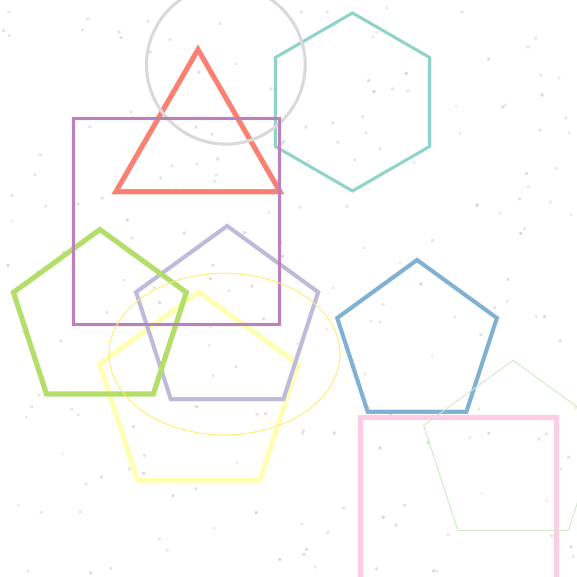[{"shape": "hexagon", "thickness": 1.5, "radius": 0.77, "center": [0.61, 0.823]}, {"shape": "pentagon", "thickness": 2.5, "radius": 0.9, "center": [0.344, 0.313]}, {"shape": "pentagon", "thickness": 2, "radius": 0.83, "center": [0.393, 0.442]}, {"shape": "triangle", "thickness": 2.5, "radius": 0.82, "center": [0.343, 0.749]}, {"shape": "pentagon", "thickness": 2, "radius": 0.73, "center": [0.722, 0.404]}, {"shape": "pentagon", "thickness": 2.5, "radius": 0.79, "center": [0.173, 0.444]}, {"shape": "square", "thickness": 2.5, "radius": 0.85, "center": [0.793, 0.106]}, {"shape": "circle", "thickness": 1.5, "radius": 0.69, "center": [0.391, 0.887]}, {"shape": "square", "thickness": 1.5, "radius": 0.89, "center": [0.305, 0.616]}, {"shape": "pentagon", "thickness": 0.5, "radius": 0.81, "center": [0.888, 0.212]}, {"shape": "oval", "thickness": 0.5, "radius": 1.0, "center": [0.389, 0.386]}]